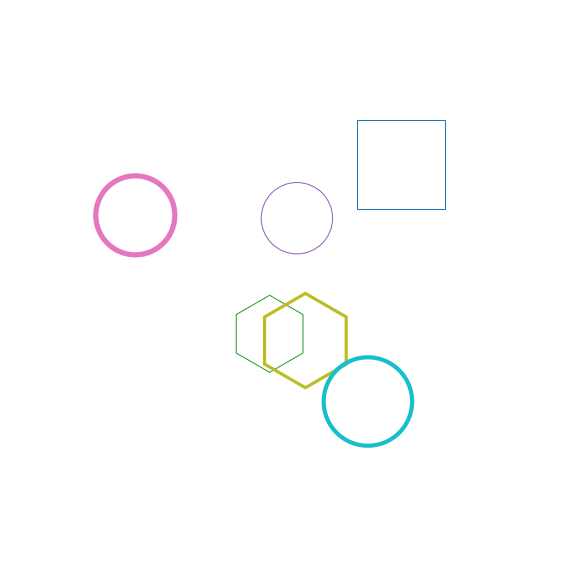[{"shape": "square", "thickness": 0.5, "radius": 0.38, "center": [0.694, 0.714]}, {"shape": "hexagon", "thickness": 0.5, "radius": 0.33, "center": [0.467, 0.421]}, {"shape": "circle", "thickness": 0.5, "radius": 0.31, "center": [0.514, 0.621]}, {"shape": "circle", "thickness": 2.5, "radius": 0.34, "center": [0.234, 0.626]}, {"shape": "hexagon", "thickness": 1.5, "radius": 0.41, "center": [0.529, 0.409]}, {"shape": "circle", "thickness": 2, "radius": 0.38, "center": [0.637, 0.304]}]